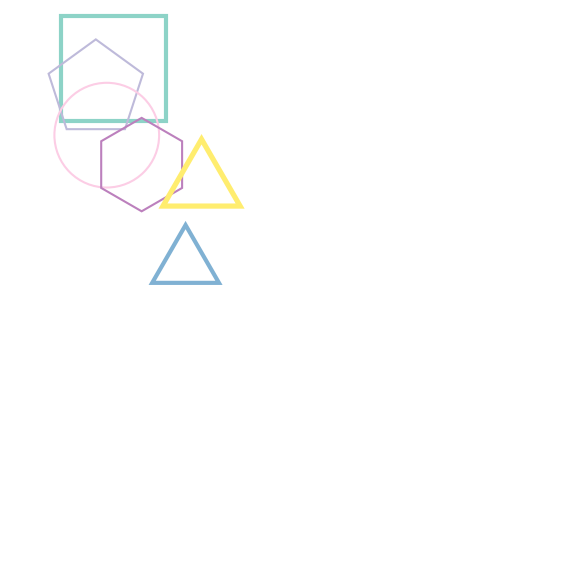[{"shape": "square", "thickness": 2, "radius": 0.46, "center": [0.196, 0.881]}, {"shape": "pentagon", "thickness": 1, "radius": 0.43, "center": [0.166, 0.845]}, {"shape": "triangle", "thickness": 2, "radius": 0.33, "center": [0.321, 0.543]}, {"shape": "circle", "thickness": 1, "radius": 0.45, "center": [0.185, 0.765]}, {"shape": "hexagon", "thickness": 1, "radius": 0.4, "center": [0.245, 0.714]}, {"shape": "triangle", "thickness": 2.5, "radius": 0.39, "center": [0.349, 0.681]}]